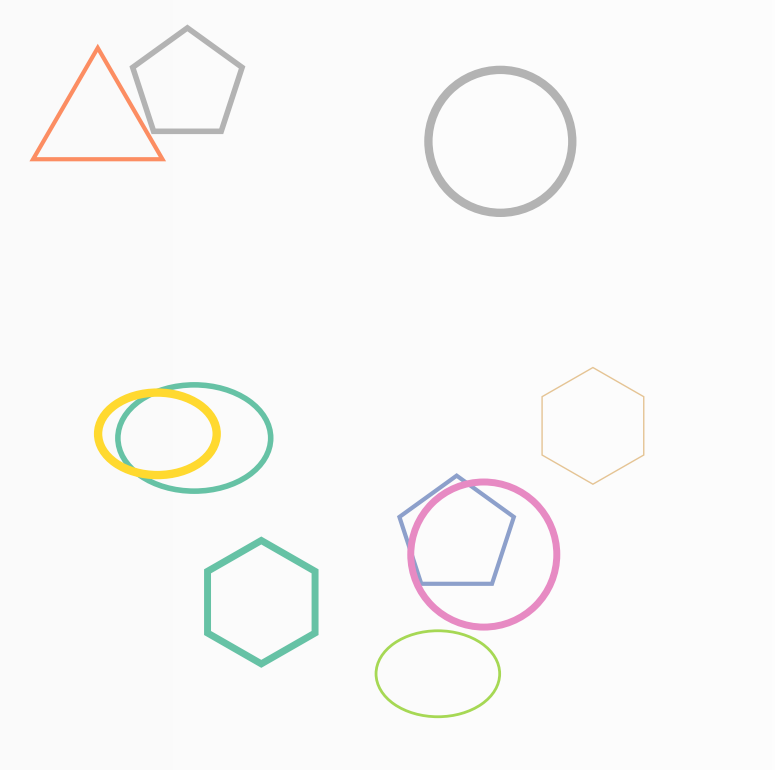[{"shape": "oval", "thickness": 2, "radius": 0.49, "center": [0.251, 0.431]}, {"shape": "hexagon", "thickness": 2.5, "radius": 0.4, "center": [0.337, 0.218]}, {"shape": "triangle", "thickness": 1.5, "radius": 0.48, "center": [0.126, 0.841]}, {"shape": "pentagon", "thickness": 1.5, "radius": 0.39, "center": [0.589, 0.305]}, {"shape": "circle", "thickness": 2.5, "radius": 0.47, "center": [0.624, 0.28]}, {"shape": "oval", "thickness": 1, "radius": 0.4, "center": [0.565, 0.125]}, {"shape": "oval", "thickness": 3, "radius": 0.38, "center": [0.203, 0.437]}, {"shape": "hexagon", "thickness": 0.5, "radius": 0.38, "center": [0.765, 0.447]}, {"shape": "pentagon", "thickness": 2, "radius": 0.37, "center": [0.242, 0.89]}, {"shape": "circle", "thickness": 3, "radius": 0.46, "center": [0.646, 0.816]}]